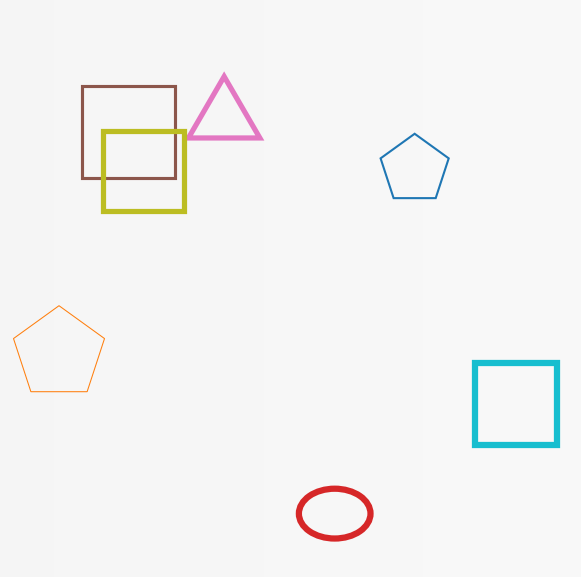[{"shape": "pentagon", "thickness": 1, "radius": 0.31, "center": [0.713, 0.706]}, {"shape": "pentagon", "thickness": 0.5, "radius": 0.41, "center": [0.102, 0.387]}, {"shape": "oval", "thickness": 3, "radius": 0.31, "center": [0.576, 0.11]}, {"shape": "square", "thickness": 1.5, "radius": 0.4, "center": [0.221, 0.77]}, {"shape": "triangle", "thickness": 2.5, "radius": 0.35, "center": [0.386, 0.796]}, {"shape": "square", "thickness": 2.5, "radius": 0.34, "center": [0.247, 0.703]}, {"shape": "square", "thickness": 3, "radius": 0.35, "center": [0.888, 0.299]}]